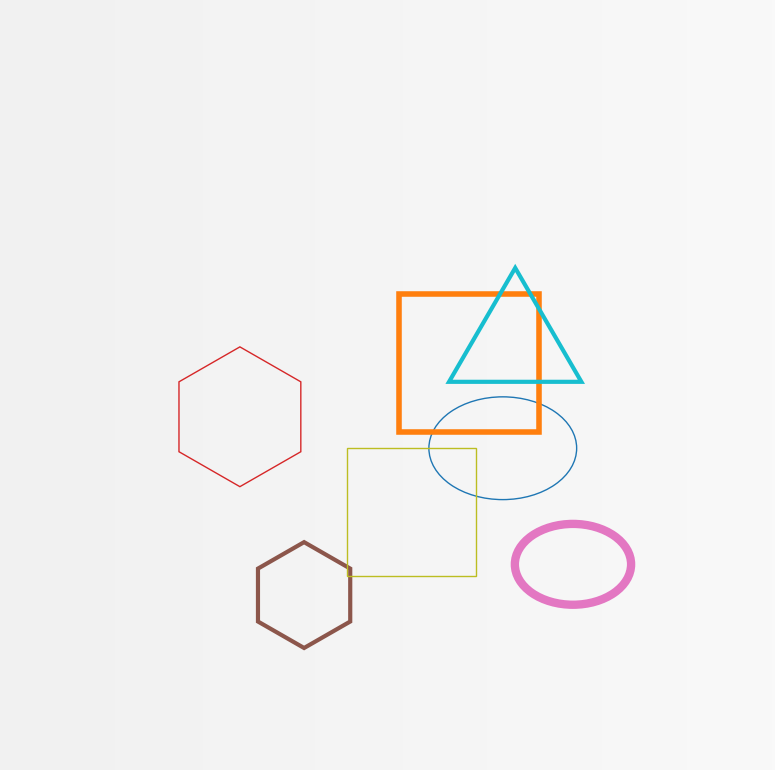[{"shape": "oval", "thickness": 0.5, "radius": 0.48, "center": [0.649, 0.418]}, {"shape": "square", "thickness": 2, "radius": 0.45, "center": [0.605, 0.529]}, {"shape": "hexagon", "thickness": 0.5, "radius": 0.45, "center": [0.31, 0.459]}, {"shape": "hexagon", "thickness": 1.5, "radius": 0.34, "center": [0.392, 0.227]}, {"shape": "oval", "thickness": 3, "radius": 0.37, "center": [0.739, 0.267]}, {"shape": "square", "thickness": 0.5, "radius": 0.41, "center": [0.531, 0.335]}, {"shape": "triangle", "thickness": 1.5, "radius": 0.49, "center": [0.665, 0.553]}]